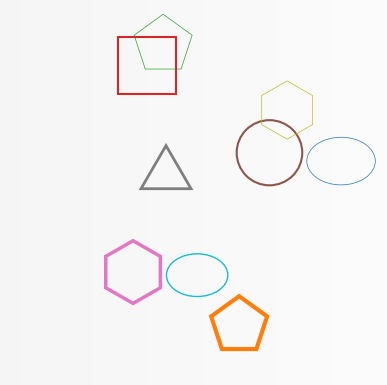[{"shape": "oval", "thickness": 0.5, "radius": 0.44, "center": [0.88, 0.582]}, {"shape": "pentagon", "thickness": 3, "radius": 0.38, "center": [0.617, 0.155]}, {"shape": "pentagon", "thickness": 0.5, "radius": 0.39, "center": [0.421, 0.884]}, {"shape": "square", "thickness": 1.5, "radius": 0.37, "center": [0.378, 0.83]}, {"shape": "circle", "thickness": 1.5, "radius": 0.42, "center": [0.695, 0.603]}, {"shape": "hexagon", "thickness": 2.5, "radius": 0.41, "center": [0.343, 0.293]}, {"shape": "triangle", "thickness": 2, "radius": 0.37, "center": [0.428, 0.547]}, {"shape": "hexagon", "thickness": 0.5, "radius": 0.38, "center": [0.741, 0.714]}, {"shape": "oval", "thickness": 1, "radius": 0.4, "center": [0.509, 0.285]}]